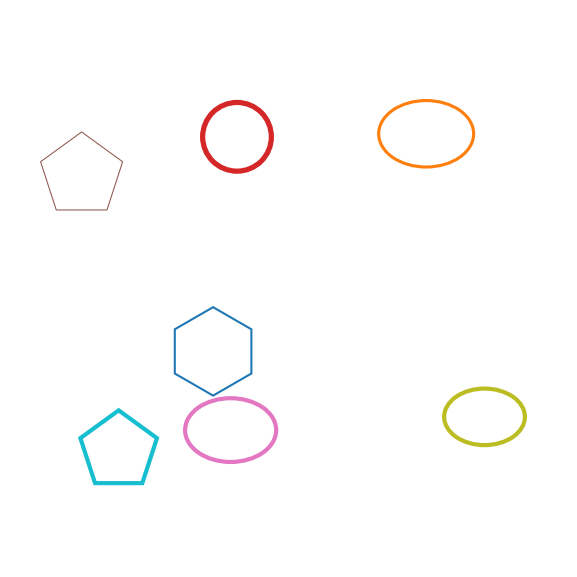[{"shape": "hexagon", "thickness": 1, "radius": 0.38, "center": [0.369, 0.391]}, {"shape": "oval", "thickness": 1.5, "radius": 0.41, "center": [0.738, 0.767]}, {"shape": "circle", "thickness": 2.5, "radius": 0.3, "center": [0.41, 0.762]}, {"shape": "pentagon", "thickness": 0.5, "radius": 0.37, "center": [0.141, 0.696]}, {"shape": "oval", "thickness": 2, "radius": 0.39, "center": [0.399, 0.254]}, {"shape": "oval", "thickness": 2, "radius": 0.35, "center": [0.839, 0.277]}, {"shape": "pentagon", "thickness": 2, "radius": 0.35, "center": [0.205, 0.219]}]